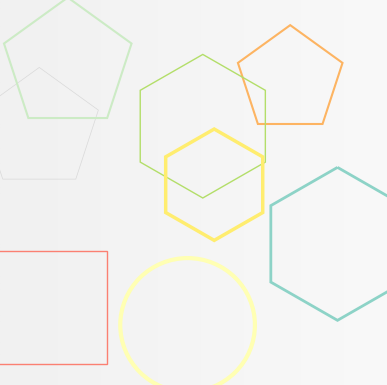[{"shape": "hexagon", "thickness": 2, "radius": 0.99, "center": [0.871, 0.367]}, {"shape": "circle", "thickness": 3, "radius": 0.87, "center": [0.484, 0.156]}, {"shape": "square", "thickness": 1, "radius": 0.73, "center": [0.13, 0.201]}, {"shape": "pentagon", "thickness": 1.5, "radius": 0.71, "center": [0.749, 0.793]}, {"shape": "hexagon", "thickness": 1, "radius": 0.93, "center": [0.523, 0.672]}, {"shape": "pentagon", "thickness": 0.5, "radius": 0.8, "center": [0.101, 0.664]}, {"shape": "pentagon", "thickness": 1.5, "radius": 0.87, "center": [0.175, 0.833]}, {"shape": "hexagon", "thickness": 2.5, "radius": 0.72, "center": [0.553, 0.52]}]